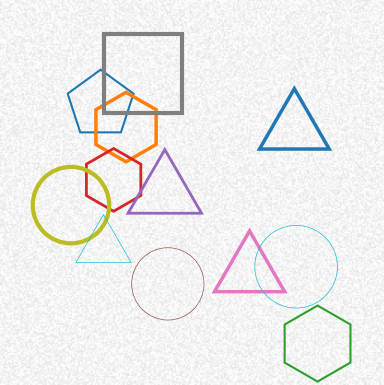[{"shape": "pentagon", "thickness": 1.5, "radius": 0.45, "center": [0.261, 0.729]}, {"shape": "triangle", "thickness": 2.5, "radius": 0.52, "center": [0.765, 0.665]}, {"shape": "hexagon", "thickness": 2.5, "radius": 0.45, "center": [0.327, 0.67]}, {"shape": "hexagon", "thickness": 1.5, "radius": 0.49, "center": [0.825, 0.108]}, {"shape": "hexagon", "thickness": 2, "radius": 0.41, "center": [0.295, 0.533]}, {"shape": "triangle", "thickness": 2, "radius": 0.55, "center": [0.428, 0.501]}, {"shape": "circle", "thickness": 0.5, "radius": 0.47, "center": [0.436, 0.263]}, {"shape": "triangle", "thickness": 2.5, "radius": 0.53, "center": [0.648, 0.295]}, {"shape": "square", "thickness": 3, "radius": 0.51, "center": [0.371, 0.809]}, {"shape": "circle", "thickness": 3, "radius": 0.5, "center": [0.184, 0.467]}, {"shape": "triangle", "thickness": 0.5, "radius": 0.42, "center": [0.269, 0.36]}, {"shape": "circle", "thickness": 0.5, "radius": 0.54, "center": [0.769, 0.307]}]